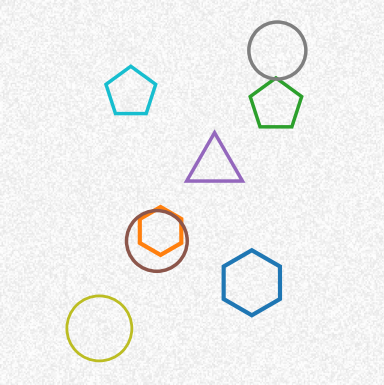[{"shape": "hexagon", "thickness": 3, "radius": 0.42, "center": [0.654, 0.266]}, {"shape": "hexagon", "thickness": 3, "radius": 0.31, "center": [0.417, 0.4]}, {"shape": "pentagon", "thickness": 2.5, "radius": 0.35, "center": [0.717, 0.727]}, {"shape": "triangle", "thickness": 2.5, "radius": 0.42, "center": [0.557, 0.572]}, {"shape": "circle", "thickness": 2.5, "radius": 0.39, "center": [0.407, 0.374]}, {"shape": "circle", "thickness": 2.5, "radius": 0.37, "center": [0.72, 0.869]}, {"shape": "circle", "thickness": 2, "radius": 0.42, "center": [0.258, 0.147]}, {"shape": "pentagon", "thickness": 2.5, "radius": 0.34, "center": [0.34, 0.76]}]